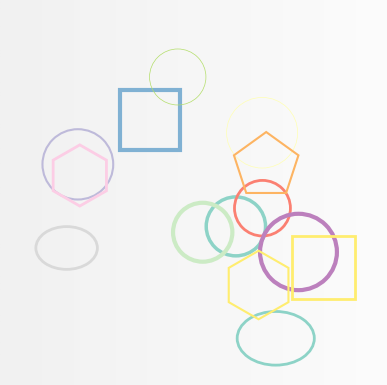[{"shape": "circle", "thickness": 2.5, "radius": 0.38, "center": [0.609, 0.412]}, {"shape": "oval", "thickness": 2, "radius": 0.5, "center": [0.712, 0.121]}, {"shape": "circle", "thickness": 0.5, "radius": 0.46, "center": [0.676, 0.655]}, {"shape": "circle", "thickness": 1.5, "radius": 0.46, "center": [0.201, 0.573]}, {"shape": "circle", "thickness": 2, "radius": 0.36, "center": [0.677, 0.459]}, {"shape": "square", "thickness": 3, "radius": 0.39, "center": [0.387, 0.688]}, {"shape": "pentagon", "thickness": 1.5, "radius": 0.44, "center": [0.687, 0.57]}, {"shape": "circle", "thickness": 0.5, "radius": 0.36, "center": [0.459, 0.8]}, {"shape": "hexagon", "thickness": 2, "radius": 0.4, "center": [0.206, 0.544]}, {"shape": "oval", "thickness": 2, "radius": 0.4, "center": [0.172, 0.356]}, {"shape": "circle", "thickness": 3, "radius": 0.5, "center": [0.77, 0.346]}, {"shape": "circle", "thickness": 3, "radius": 0.38, "center": [0.523, 0.397]}, {"shape": "square", "thickness": 2, "radius": 0.41, "center": [0.835, 0.305]}, {"shape": "hexagon", "thickness": 1.5, "radius": 0.44, "center": [0.667, 0.26]}]